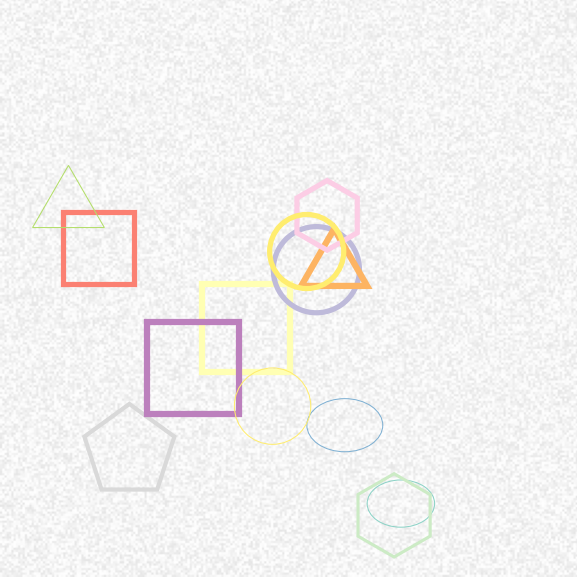[{"shape": "oval", "thickness": 0.5, "radius": 0.29, "center": [0.694, 0.127]}, {"shape": "square", "thickness": 3, "radius": 0.38, "center": [0.426, 0.431]}, {"shape": "circle", "thickness": 2.5, "radius": 0.37, "center": [0.548, 0.532]}, {"shape": "square", "thickness": 2.5, "radius": 0.31, "center": [0.171, 0.57]}, {"shape": "oval", "thickness": 0.5, "radius": 0.33, "center": [0.597, 0.263]}, {"shape": "triangle", "thickness": 3, "radius": 0.33, "center": [0.579, 0.537]}, {"shape": "triangle", "thickness": 0.5, "radius": 0.36, "center": [0.119, 0.641]}, {"shape": "hexagon", "thickness": 2.5, "radius": 0.3, "center": [0.566, 0.626]}, {"shape": "pentagon", "thickness": 2, "radius": 0.41, "center": [0.224, 0.218]}, {"shape": "square", "thickness": 3, "radius": 0.4, "center": [0.335, 0.363]}, {"shape": "hexagon", "thickness": 1.5, "radius": 0.36, "center": [0.682, 0.107]}, {"shape": "circle", "thickness": 0.5, "radius": 0.33, "center": [0.472, 0.296]}, {"shape": "circle", "thickness": 2.5, "radius": 0.32, "center": [0.531, 0.564]}]